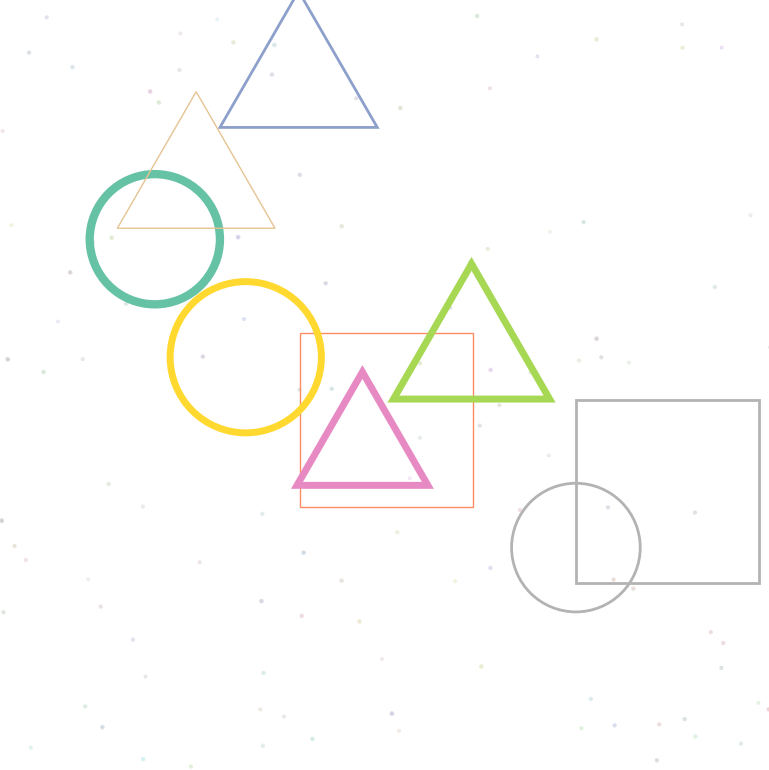[{"shape": "circle", "thickness": 3, "radius": 0.42, "center": [0.201, 0.689]}, {"shape": "square", "thickness": 0.5, "radius": 0.56, "center": [0.502, 0.455]}, {"shape": "triangle", "thickness": 1, "radius": 0.59, "center": [0.388, 0.894]}, {"shape": "triangle", "thickness": 2.5, "radius": 0.49, "center": [0.471, 0.419]}, {"shape": "triangle", "thickness": 2.5, "radius": 0.59, "center": [0.612, 0.54]}, {"shape": "circle", "thickness": 2.5, "radius": 0.49, "center": [0.319, 0.536]}, {"shape": "triangle", "thickness": 0.5, "radius": 0.59, "center": [0.255, 0.763]}, {"shape": "circle", "thickness": 1, "radius": 0.42, "center": [0.748, 0.289]}, {"shape": "square", "thickness": 1, "radius": 0.6, "center": [0.867, 0.362]}]